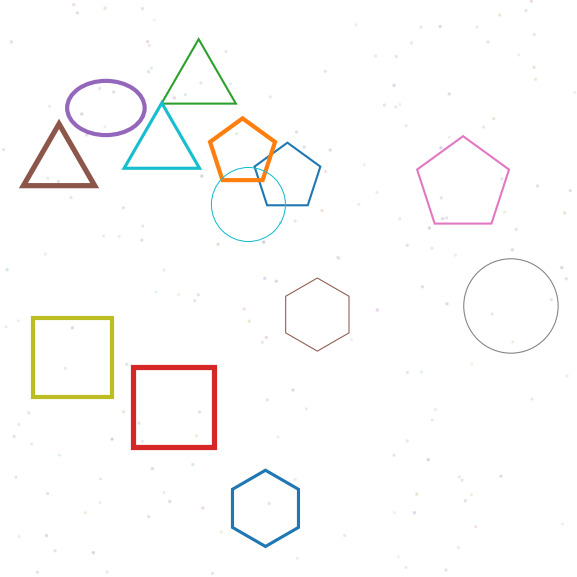[{"shape": "pentagon", "thickness": 1, "radius": 0.3, "center": [0.498, 0.692]}, {"shape": "hexagon", "thickness": 1.5, "radius": 0.33, "center": [0.46, 0.119]}, {"shape": "pentagon", "thickness": 2, "radius": 0.3, "center": [0.42, 0.735]}, {"shape": "triangle", "thickness": 1, "radius": 0.37, "center": [0.344, 0.857]}, {"shape": "square", "thickness": 2.5, "radius": 0.35, "center": [0.3, 0.294]}, {"shape": "oval", "thickness": 2, "radius": 0.34, "center": [0.183, 0.812]}, {"shape": "triangle", "thickness": 2.5, "radius": 0.36, "center": [0.102, 0.713]}, {"shape": "hexagon", "thickness": 0.5, "radius": 0.32, "center": [0.55, 0.454]}, {"shape": "pentagon", "thickness": 1, "radius": 0.42, "center": [0.802, 0.68]}, {"shape": "circle", "thickness": 0.5, "radius": 0.41, "center": [0.885, 0.469]}, {"shape": "square", "thickness": 2, "radius": 0.34, "center": [0.125, 0.38]}, {"shape": "triangle", "thickness": 1.5, "radius": 0.38, "center": [0.28, 0.745]}, {"shape": "circle", "thickness": 0.5, "radius": 0.32, "center": [0.43, 0.645]}]